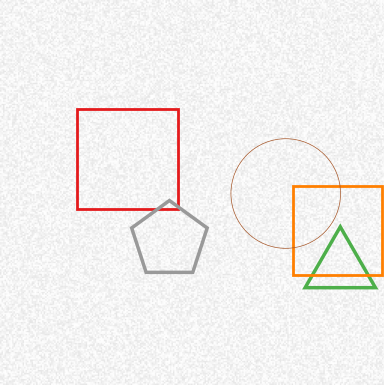[{"shape": "square", "thickness": 2, "radius": 0.65, "center": [0.332, 0.587]}, {"shape": "triangle", "thickness": 2.5, "radius": 0.53, "center": [0.884, 0.306]}, {"shape": "square", "thickness": 2, "radius": 0.58, "center": [0.877, 0.402]}, {"shape": "circle", "thickness": 0.5, "radius": 0.71, "center": [0.742, 0.497]}, {"shape": "pentagon", "thickness": 2.5, "radius": 0.52, "center": [0.44, 0.376]}]